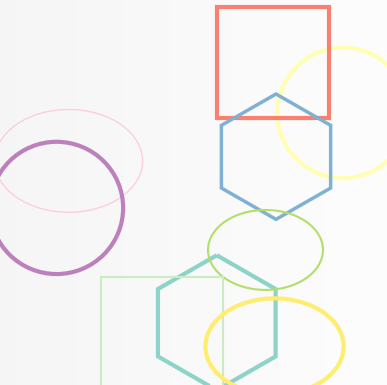[{"shape": "hexagon", "thickness": 3, "radius": 0.88, "center": [0.559, 0.162]}, {"shape": "circle", "thickness": 3, "radius": 0.85, "center": [0.885, 0.707]}, {"shape": "square", "thickness": 3, "radius": 0.73, "center": [0.705, 0.837]}, {"shape": "hexagon", "thickness": 2.5, "radius": 0.81, "center": [0.712, 0.593]}, {"shape": "oval", "thickness": 1.5, "radius": 0.74, "center": [0.685, 0.351]}, {"shape": "oval", "thickness": 1, "radius": 0.95, "center": [0.177, 0.582]}, {"shape": "circle", "thickness": 3, "radius": 0.86, "center": [0.146, 0.46]}, {"shape": "square", "thickness": 1.5, "radius": 0.79, "center": [0.417, 0.122]}, {"shape": "oval", "thickness": 3, "radius": 0.89, "center": [0.709, 0.1]}]